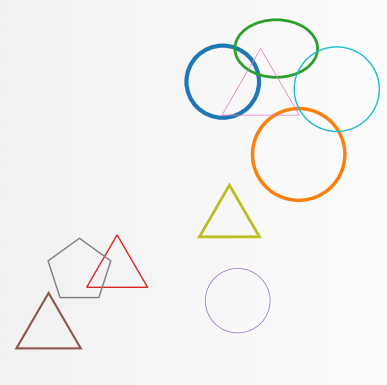[{"shape": "circle", "thickness": 3, "radius": 0.47, "center": [0.575, 0.788]}, {"shape": "circle", "thickness": 2.5, "radius": 0.6, "center": [0.771, 0.599]}, {"shape": "oval", "thickness": 2, "radius": 0.53, "center": [0.713, 0.874]}, {"shape": "triangle", "thickness": 1, "radius": 0.45, "center": [0.302, 0.299]}, {"shape": "circle", "thickness": 0.5, "radius": 0.42, "center": [0.613, 0.219]}, {"shape": "triangle", "thickness": 1.5, "radius": 0.48, "center": [0.125, 0.143]}, {"shape": "triangle", "thickness": 0.5, "radius": 0.58, "center": [0.673, 0.759]}, {"shape": "pentagon", "thickness": 1, "radius": 0.43, "center": [0.205, 0.296]}, {"shape": "triangle", "thickness": 2, "radius": 0.45, "center": [0.592, 0.43]}, {"shape": "circle", "thickness": 1, "radius": 0.55, "center": [0.869, 0.768]}]